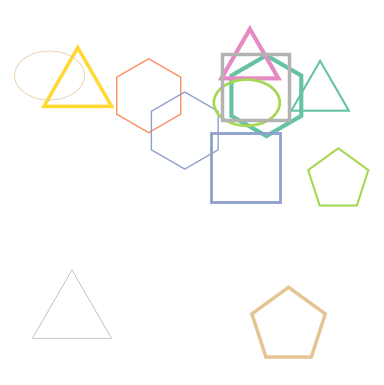[{"shape": "hexagon", "thickness": 3, "radius": 0.52, "center": [0.692, 0.751]}, {"shape": "triangle", "thickness": 1.5, "radius": 0.43, "center": [0.831, 0.756]}, {"shape": "hexagon", "thickness": 1, "radius": 0.48, "center": [0.386, 0.751]}, {"shape": "square", "thickness": 2, "radius": 0.45, "center": [0.637, 0.565]}, {"shape": "hexagon", "thickness": 1, "radius": 0.5, "center": [0.48, 0.661]}, {"shape": "triangle", "thickness": 3, "radius": 0.43, "center": [0.649, 0.839]}, {"shape": "oval", "thickness": 2, "radius": 0.43, "center": [0.641, 0.733]}, {"shape": "pentagon", "thickness": 1.5, "radius": 0.41, "center": [0.879, 0.533]}, {"shape": "triangle", "thickness": 2.5, "radius": 0.51, "center": [0.202, 0.774]}, {"shape": "oval", "thickness": 0.5, "radius": 0.45, "center": [0.129, 0.804]}, {"shape": "pentagon", "thickness": 2.5, "radius": 0.5, "center": [0.75, 0.154]}, {"shape": "square", "thickness": 2.5, "radius": 0.43, "center": [0.663, 0.774]}, {"shape": "triangle", "thickness": 0.5, "radius": 0.59, "center": [0.187, 0.18]}]